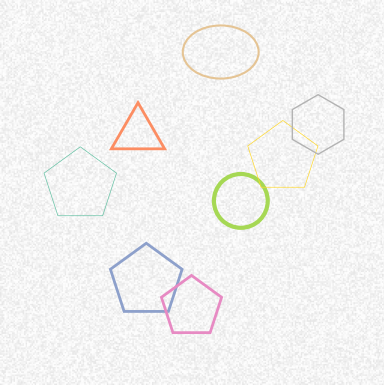[{"shape": "pentagon", "thickness": 0.5, "radius": 0.49, "center": [0.209, 0.52]}, {"shape": "triangle", "thickness": 2, "radius": 0.4, "center": [0.358, 0.653]}, {"shape": "pentagon", "thickness": 2, "radius": 0.49, "center": [0.38, 0.27]}, {"shape": "pentagon", "thickness": 2, "radius": 0.41, "center": [0.497, 0.202]}, {"shape": "circle", "thickness": 3, "radius": 0.35, "center": [0.626, 0.478]}, {"shape": "pentagon", "thickness": 0.5, "radius": 0.48, "center": [0.735, 0.591]}, {"shape": "oval", "thickness": 1.5, "radius": 0.49, "center": [0.573, 0.865]}, {"shape": "hexagon", "thickness": 1, "radius": 0.39, "center": [0.826, 0.677]}]